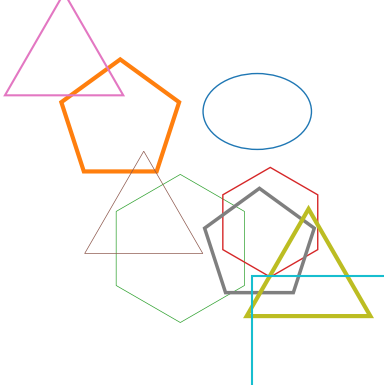[{"shape": "oval", "thickness": 1, "radius": 0.7, "center": [0.668, 0.71]}, {"shape": "pentagon", "thickness": 3, "radius": 0.8, "center": [0.312, 0.685]}, {"shape": "hexagon", "thickness": 0.5, "radius": 0.96, "center": [0.468, 0.355]}, {"shape": "hexagon", "thickness": 1, "radius": 0.71, "center": [0.702, 0.423]}, {"shape": "triangle", "thickness": 0.5, "radius": 0.89, "center": [0.373, 0.43]}, {"shape": "triangle", "thickness": 1.5, "radius": 0.89, "center": [0.167, 0.841]}, {"shape": "pentagon", "thickness": 2.5, "radius": 0.75, "center": [0.674, 0.361]}, {"shape": "triangle", "thickness": 3, "radius": 0.93, "center": [0.801, 0.272]}, {"shape": "square", "thickness": 1.5, "radius": 0.89, "center": [0.831, 0.106]}]